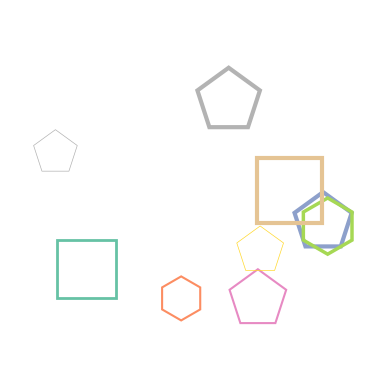[{"shape": "square", "thickness": 2, "radius": 0.38, "center": [0.225, 0.301]}, {"shape": "hexagon", "thickness": 1.5, "radius": 0.29, "center": [0.471, 0.225]}, {"shape": "pentagon", "thickness": 3, "radius": 0.39, "center": [0.839, 0.423]}, {"shape": "pentagon", "thickness": 1.5, "radius": 0.39, "center": [0.67, 0.223]}, {"shape": "hexagon", "thickness": 2.5, "radius": 0.36, "center": [0.851, 0.413]}, {"shape": "pentagon", "thickness": 0.5, "radius": 0.32, "center": [0.676, 0.349]}, {"shape": "square", "thickness": 3, "radius": 0.42, "center": [0.752, 0.506]}, {"shape": "pentagon", "thickness": 0.5, "radius": 0.3, "center": [0.144, 0.604]}, {"shape": "pentagon", "thickness": 3, "radius": 0.43, "center": [0.594, 0.739]}]